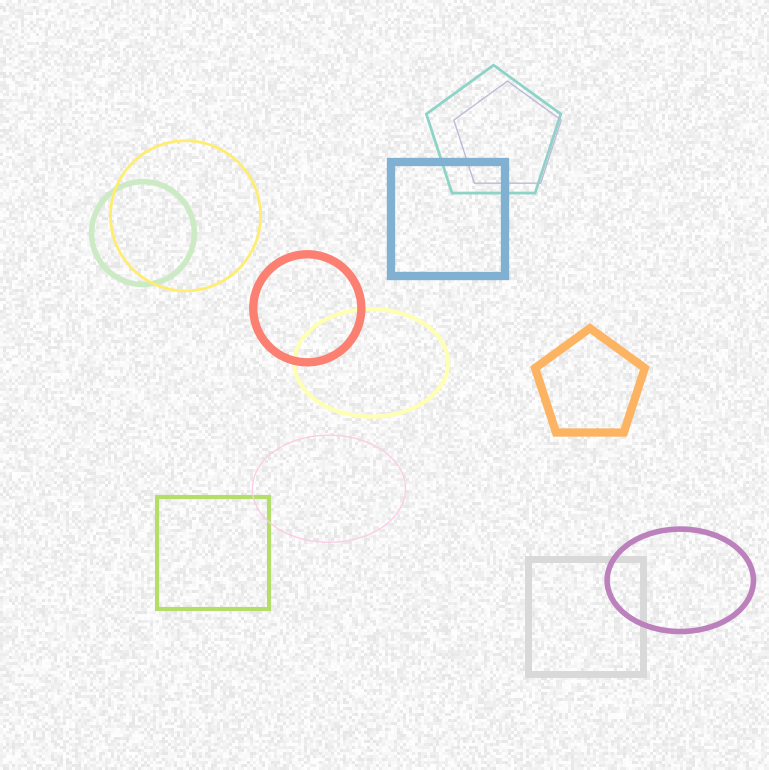[{"shape": "pentagon", "thickness": 1, "radius": 0.46, "center": [0.641, 0.824]}, {"shape": "oval", "thickness": 1.5, "radius": 0.5, "center": [0.482, 0.529]}, {"shape": "pentagon", "thickness": 0.5, "radius": 0.37, "center": [0.659, 0.821]}, {"shape": "circle", "thickness": 3, "radius": 0.35, "center": [0.399, 0.6]}, {"shape": "square", "thickness": 3, "radius": 0.37, "center": [0.582, 0.716]}, {"shape": "pentagon", "thickness": 3, "radius": 0.37, "center": [0.766, 0.499]}, {"shape": "square", "thickness": 1.5, "radius": 0.36, "center": [0.277, 0.282]}, {"shape": "oval", "thickness": 0.5, "radius": 0.5, "center": [0.427, 0.365]}, {"shape": "square", "thickness": 2.5, "radius": 0.37, "center": [0.76, 0.199]}, {"shape": "oval", "thickness": 2, "radius": 0.48, "center": [0.883, 0.246]}, {"shape": "circle", "thickness": 2, "radius": 0.33, "center": [0.186, 0.697]}, {"shape": "circle", "thickness": 1, "radius": 0.49, "center": [0.241, 0.72]}]